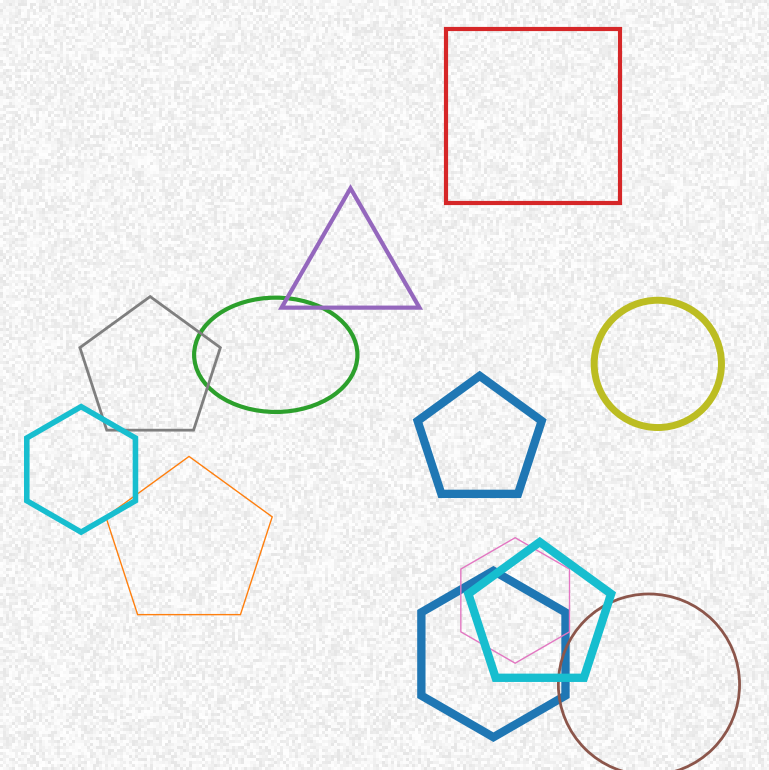[{"shape": "hexagon", "thickness": 3, "radius": 0.54, "center": [0.641, 0.151]}, {"shape": "pentagon", "thickness": 3, "radius": 0.42, "center": [0.623, 0.427]}, {"shape": "pentagon", "thickness": 0.5, "radius": 0.57, "center": [0.245, 0.294]}, {"shape": "oval", "thickness": 1.5, "radius": 0.53, "center": [0.358, 0.539]}, {"shape": "square", "thickness": 1.5, "radius": 0.56, "center": [0.692, 0.849]}, {"shape": "triangle", "thickness": 1.5, "radius": 0.52, "center": [0.455, 0.652]}, {"shape": "circle", "thickness": 1, "radius": 0.59, "center": [0.843, 0.111]}, {"shape": "hexagon", "thickness": 0.5, "radius": 0.41, "center": [0.669, 0.22]}, {"shape": "pentagon", "thickness": 1, "radius": 0.48, "center": [0.195, 0.519]}, {"shape": "circle", "thickness": 2.5, "radius": 0.41, "center": [0.854, 0.527]}, {"shape": "hexagon", "thickness": 2, "radius": 0.41, "center": [0.105, 0.39]}, {"shape": "pentagon", "thickness": 3, "radius": 0.49, "center": [0.701, 0.199]}]